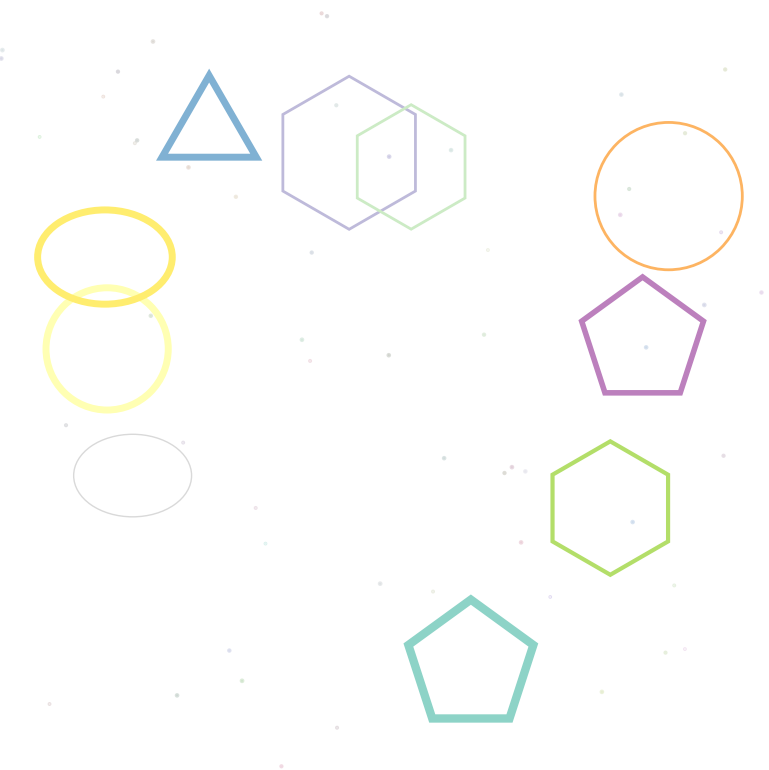[{"shape": "pentagon", "thickness": 3, "radius": 0.43, "center": [0.612, 0.136]}, {"shape": "circle", "thickness": 2.5, "radius": 0.4, "center": [0.139, 0.547]}, {"shape": "hexagon", "thickness": 1, "radius": 0.5, "center": [0.453, 0.802]}, {"shape": "triangle", "thickness": 2.5, "radius": 0.35, "center": [0.272, 0.831]}, {"shape": "circle", "thickness": 1, "radius": 0.48, "center": [0.868, 0.745]}, {"shape": "hexagon", "thickness": 1.5, "radius": 0.43, "center": [0.793, 0.34]}, {"shape": "oval", "thickness": 0.5, "radius": 0.38, "center": [0.172, 0.382]}, {"shape": "pentagon", "thickness": 2, "radius": 0.42, "center": [0.835, 0.557]}, {"shape": "hexagon", "thickness": 1, "radius": 0.4, "center": [0.534, 0.783]}, {"shape": "oval", "thickness": 2.5, "radius": 0.44, "center": [0.136, 0.666]}]